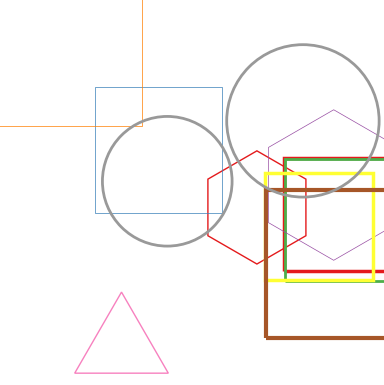[{"shape": "square", "thickness": 2.5, "radius": 0.73, "center": [0.885, 0.442]}, {"shape": "hexagon", "thickness": 1, "radius": 0.73, "center": [0.667, 0.461]}, {"shape": "square", "thickness": 0.5, "radius": 0.82, "center": [0.412, 0.61]}, {"shape": "square", "thickness": 2, "radius": 0.79, "center": [0.899, 0.428]}, {"shape": "hexagon", "thickness": 0.5, "radius": 0.98, "center": [0.867, 0.519]}, {"shape": "square", "thickness": 0.5, "radius": 0.98, "center": [0.173, 0.87]}, {"shape": "square", "thickness": 2.5, "radius": 0.7, "center": [0.829, 0.412]}, {"shape": "square", "thickness": 3, "radius": 0.96, "center": [0.882, 0.314]}, {"shape": "triangle", "thickness": 1, "radius": 0.7, "center": [0.316, 0.101]}, {"shape": "circle", "thickness": 2, "radius": 0.84, "center": [0.434, 0.529]}, {"shape": "circle", "thickness": 2, "radius": 0.99, "center": [0.787, 0.686]}]